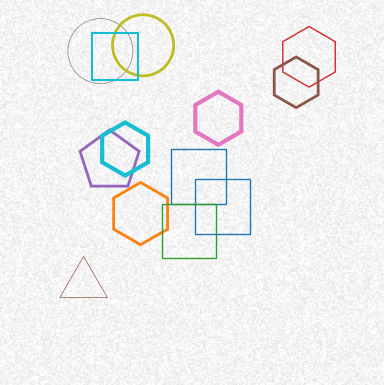[{"shape": "square", "thickness": 1, "radius": 0.36, "center": [0.577, 0.464]}, {"shape": "square", "thickness": 1, "radius": 0.36, "center": [0.515, 0.542]}, {"shape": "hexagon", "thickness": 2, "radius": 0.4, "center": [0.365, 0.445]}, {"shape": "square", "thickness": 1, "radius": 0.35, "center": [0.491, 0.4]}, {"shape": "hexagon", "thickness": 1, "radius": 0.39, "center": [0.803, 0.852]}, {"shape": "pentagon", "thickness": 2, "radius": 0.4, "center": [0.285, 0.582]}, {"shape": "triangle", "thickness": 0.5, "radius": 0.36, "center": [0.217, 0.263]}, {"shape": "hexagon", "thickness": 2, "radius": 0.33, "center": [0.769, 0.786]}, {"shape": "hexagon", "thickness": 3, "radius": 0.34, "center": [0.567, 0.693]}, {"shape": "circle", "thickness": 0.5, "radius": 0.42, "center": [0.261, 0.867]}, {"shape": "circle", "thickness": 2, "radius": 0.4, "center": [0.372, 0.882]}, {"shape": "hexagon", "thickness": 3, "radius": 0.34, "center": [0.325, 0.613]}, {"shape": "square", "thickness": 1.5, "radius": 0.3, "center": [0.299, 0.853]}]